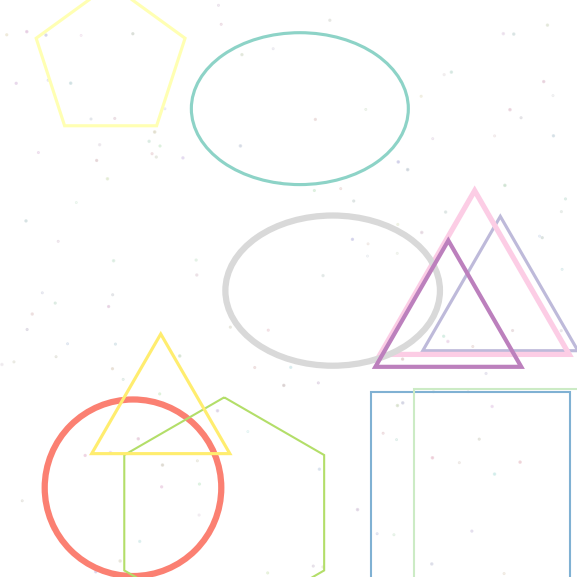[{"shape": "oval", "thickness": 1.5, "radius": 0.94, "center": [0.519, 0.811]}, {"shape": "pentagon", "thickness": 1.5, "radius": 0.68, "center": [0.192, 0.891]}, {"shape": "triangle", "thickness": 1.5, "radius": 0.78, "center": [0.866, 0.469]}, {"shape": "circle", "thickness": 3, "radius": 0.76, "center": [0.23, 0.155]}, {"shape": "square", "thickness": 1, "radius": 0.86, "center": [0.815, 0.149]}, {"shape": "hexagon", "thickness": 1, "radius": 1.0, "center": [0.388, 0.111]}, {"shape": "triangle", "thickness": 2.5, "radius": 0.95, "center": [0.822, 0.48]}, {"shape": "oval", "thickness": 3, "radius": 0.93, "center": [0.576, 0.496]}, {"shape": "triangle", "thickness": 2, "radius": 0.73, "center": [0.776, 0.437]}, {"shape": "square", "thickness": 1, "radius": 0.83, "center": [0.883, 0.159]}, {"shape": "triangle", "thickness": 1.5, "radius": 0.69, "center": [0.278, 0.283]}]